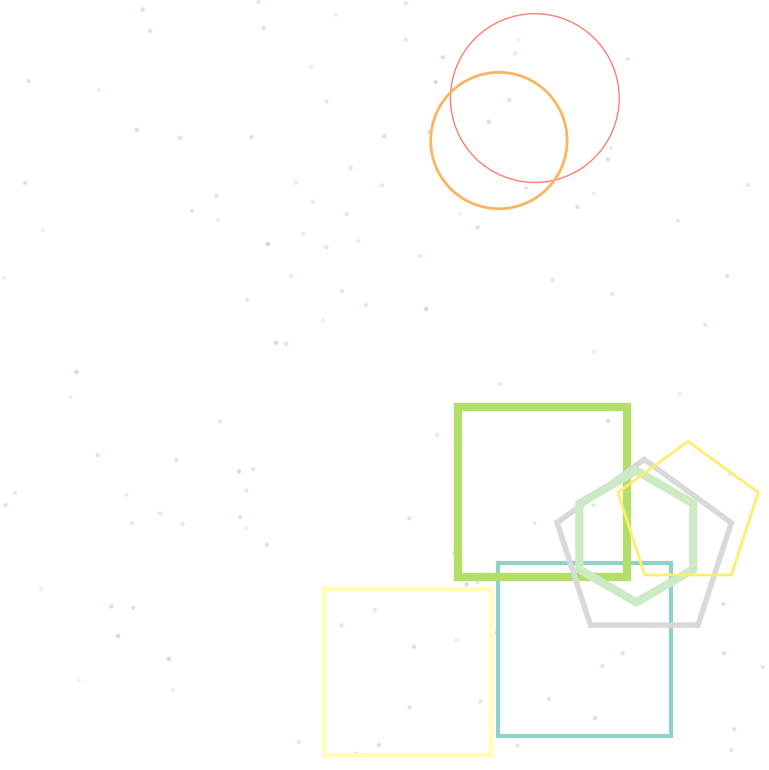[{"shape": "square", "thickness": 1.5, "radius": 0.56, "center": [0.759, 0.157]}, {"shape": "square", "thickness": 1.5, "radius": 0.54, "center": [0.53, 0.127]}, {"shape": "circle", "thickness": 0.5, "radius": 0.55, "center": [0.695, 0.873]}, {"shape": "circle", "thickness": 1, "radius": 0.44, "center": [0.648, 0.817]}, {"shape": "square", "thickness": 3, "radius": 0.55, "center": [0.705, 0.361]}, {"shape": "pentagon", "thickness": 2, "radius": 0.59, "center": [0.837, 0.284]}, {"shape": "hexagon", "thickness": 3, "radius": 0.43, "center": [0.826, 0.303]}, {"shape": "pentagon", "thickness": 1, "radius": 0.48, "center": [0.894, 0.331]}]